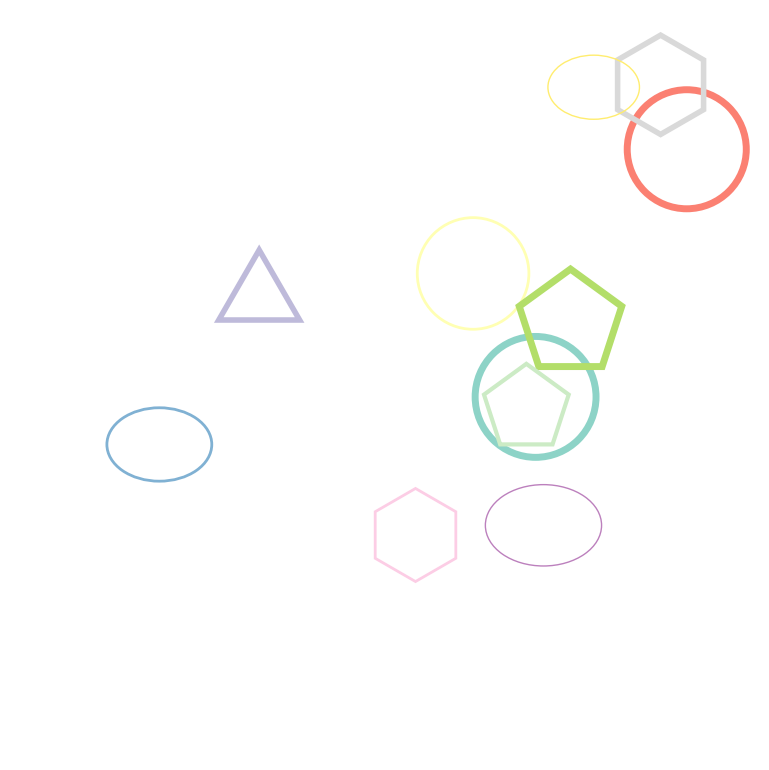[{"shape": "circle", "thickness": 2.5, "radius": 0.39, "center": [0.696, 0.485]}, {"shape": "circle", "thickness": 1, "radius": 0.36, "center": [0.614, 0.645]}, {"shape": "triangle", "thickness": 2, "radius": 0.3, "center": [0.337, 0.615]}, {"shape": "circle", "thickness": 2.5, "radius": 0.39, "center": [0.892, 0.806]}, {"shape": "oval", "thickness": 1, "radius": 0.34, "center": [0.207, 0.423]}, {"shape": "pentagon", "thickness": 2.5, "radius": 0.35, "center": [0.741, 0.581]}, {"shape": "hexagon", "thickness": 1, "radius": 0.3, "center": [0.54, 0.305]}, {"shape": "hexagon", "thickness": 2, "radius": 0.32, "center": [0.858, 0.89]}, {"shape": "oval", "thickness": 0.5, "radius": 0.38, "center": [0.706, 0.318]}, {"shape": "pentagon", "thickness": 1.5, "radius": 0.29, "center": [0.684, 0.47]}, {"shape": "oval", "thickness": 0.5, "radius": 0.3, "center": [0.771, 0.887]}]